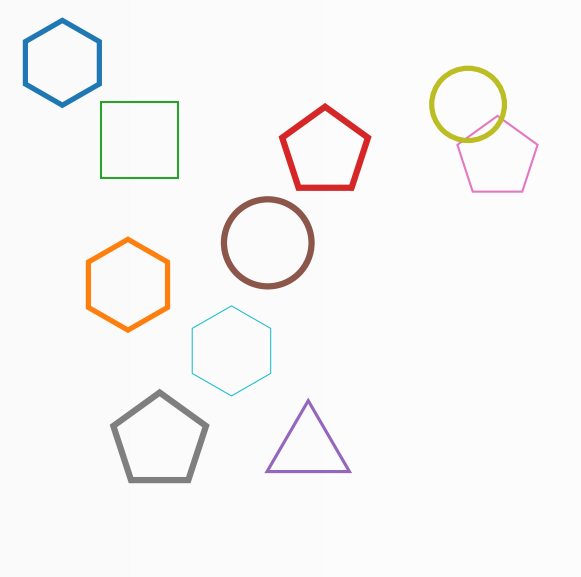[{"shape": "hexagon", "thickness": 2.5, "radius": 0.37, "center": [0.107, 0.89]}, {"shape": "hexagon", "thickness": 2.5, "radius": 0.39, "center": [0.22, 0.506]}, {"shape": "square", "thickness": 1, "radius": 0.33, "center": [0.24, 0.756]}, {"shape": "pentagon", "thickness": 3, "radius": 0.39, "center": [0.559, 0.737]}, {"shape": "triangle", "thickness": 1.5, "radius": 0.41, "center": [0.53, 0.223]}, {"shape": "circle", "thickness": 3, "radius": 0.38, "center": [0.461, 0.579]}, {"shape": "pentagon", "thickness": 1, "radius": 0.36, "center": [0.856, 0.726]}, {"shape": "pentagon", "thickness": 3, "radius": 0.42, "center": [0.275, 0.236]}, {"shape": "circle", "thickness": 2.5, "radius": 0.31, "center": [0.805, 0.818]}, {"shape": "hexagon", "thickness": 0.5, "radius": 0.39, "center": [0.398, 0.391]}]